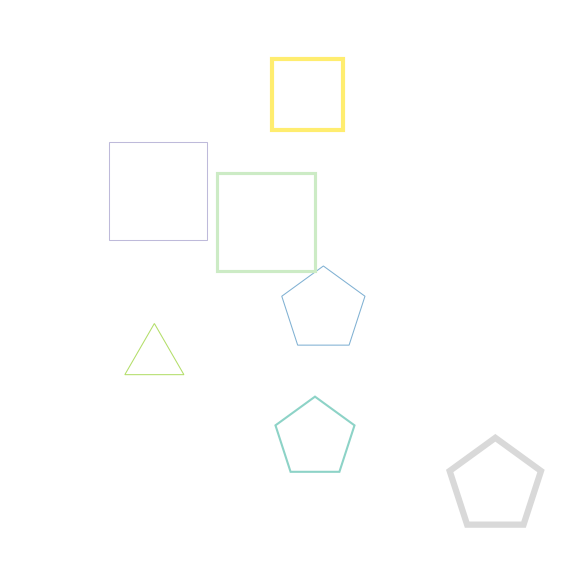[{"shape": "pentagon", "thickness": 1, "radius": 0.36, "center": [0.545, 0.24]}, {"shape": "square", "thickness": 0.5, "radius": 0.42, "center": [0.273, 0.669]}, {"shape": "pentagon", "thickness": 0.5, "radius": 0.38, "center": [0.56, 0.463]}, {"shape": "triangle", "thickness": 0.5, "radius": 0.3, "center": [0.267, 0.38]}, {"shape": "pentagon", "thickness": 3, "radius": 0.42, "center": [0.858, 0.158]}, {"shape": "square", "thickness": 1.5, "radius": 0.42, "center": [0.46, 0.614]}, {"shape": "square", "thickness": 2, "radius": 0.31, "center": [0.532, 0.835]}]